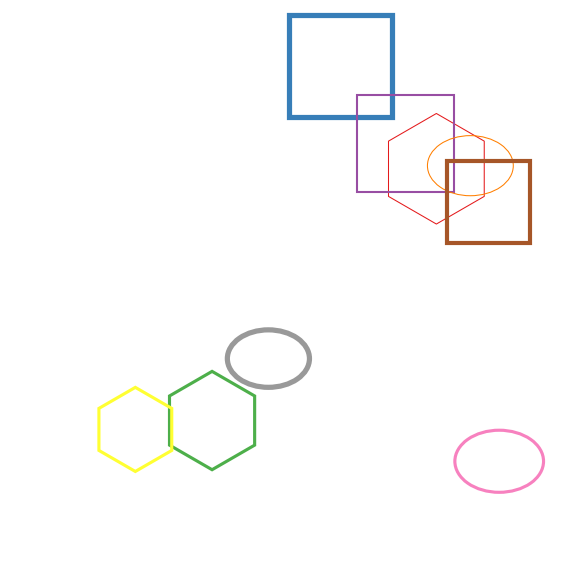[{"shape": "hexagon", "thickness": 0.5, "radius": 0.48, "center": [0.756, 0.707]}, {"shape": "square", "thickness": 2.5, "radius": 0.44, "center": [0.59, 0.885]}, {"shape": "hexagon", "thickness": 1.5, "radius": 0.43, "center": [0.367, 0.271]}, {"shape": "square", "thickness": 1, "radius": 0.42, "center": [0.702, 0.75]}, {"shape": "oval", "thickness": 0.5, "radius": 0.37, "center": [0.814, 0.712]}, {"shape": "hexagon", "thickness": 1.5, "radius": 0.36, "center": [0.234, 0.256]}, {"shape": "square", "thickness": 2, "radius": 0.36, "center": [0.846, 0.649]}, {"shape": "oval", "thickness": 1.5, "radius": 0.38, "center": [0.864, 0.2]}, {"shape": "oval", "thickness": 2.5, "radius": 0.36, "center": [0.465, 0.378]}]